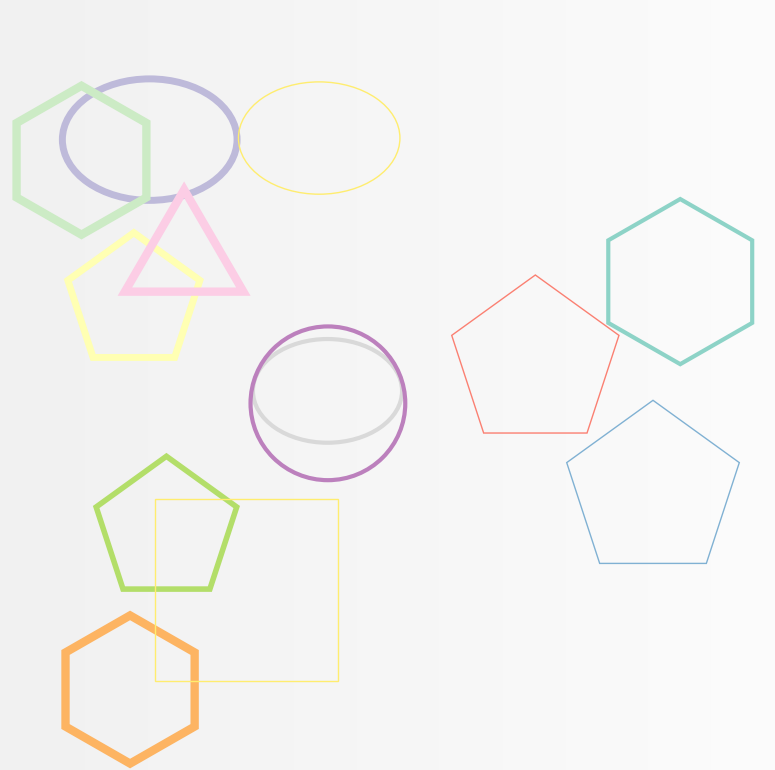[{"shape": "hexagon", "thickness": 1.5, "radius": 0.54, "center": [0.878, 0.634]}, {"shape": "pentagon", "thickness": 2.5, "radius": 0.45, "center": [0.173, 0.608]}, {"shape": "oval", "thickness": 2.5, "radius": 0.56, "center": [0.193, 0.819]}, {"shape": "pentagon", "thickness": 0.5, "radius": 0.57, "center": [0.691, 0.529]}, {"shape": "pentagon", "thickness": 0.5, "radius": 0.59, "center": [0.843, 0.363]}, {"shape": "hexagon", "thickness": 3, "radius": 0.48, "center": [0.168, 0.105]}, {"shape": "pentagon", "thickness": 2, "radius": 0.48, "center": [0.215, 0.312]}, {"shape": "triangle", "thickness": 3, "radius": 0.44, "center": [0.238, 0.665]}, {"shape": "oval", "thickness": 1.5, "radius": 0.48, "center": [0.423, 0.492]}, {"shape": "circle", "thickness": 1.5, "radius": 0.5, "center": [0.423, 0.476]}, {"shape": "hexagon", "thickness": 3, "radius": 0.48, "center": [0.105, 0.792]}, {"shape": "square", "thickness": 0.5, "radius": 0.59, "center": [0.319, 0.234]}, {"shape": "oval", "thickness": 0.5, "radius": 0.52, "center": [0.412, 0.821]}]